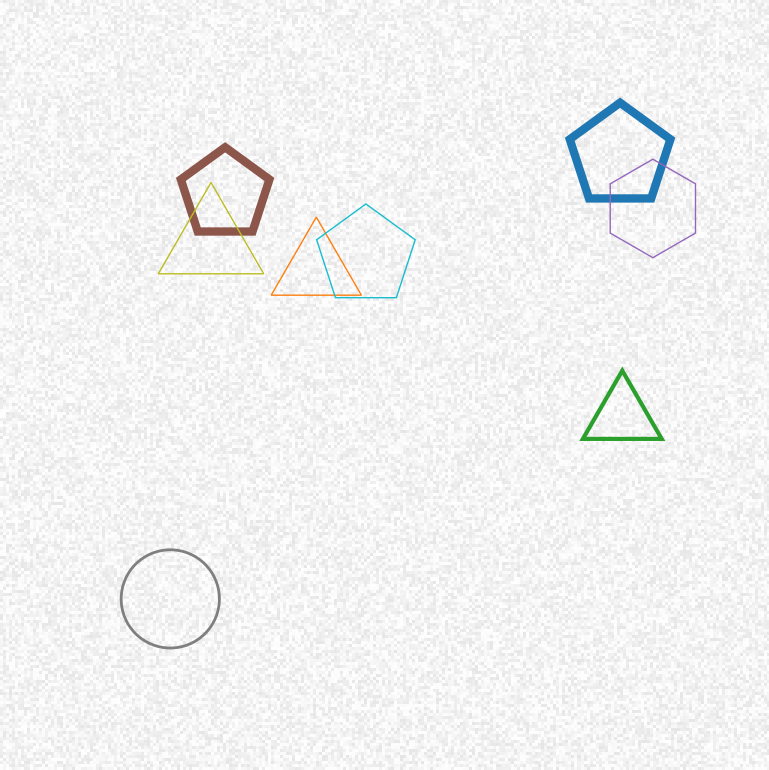[{"shape": "pentagon", "thickness": 3, "radius": 0.34, "center": [0.805, 0.798]}, {"shape": "triangle", "thickness": 0.5, "radius": 0.34, "center": [0.411, 0.65]}, {"shape": "triangle", "thickness": 1.5, "radius": 0.3, "center": [0.808, 0.46]}, {"shape": "hexagon", "thickness": 0.5, "radius": 0.32, "center": [0.848, 0.729]}, {"shape": "pentagon", "thickness": 3, "radius": 0.3, "center": [0.292, 0.748]}, {"shape": "circle", "thickness": 1, "radius": 0.32, "center": [0.221, 0.222]}, {"shape": "triangle", "thickness": 0.5, "radius": 0.4, "center": [0.274, 0.684]}, {"shape": "pentagon", "thickness": 0.5, "radius": 0.34, "center": [0.475, 0.668]}]